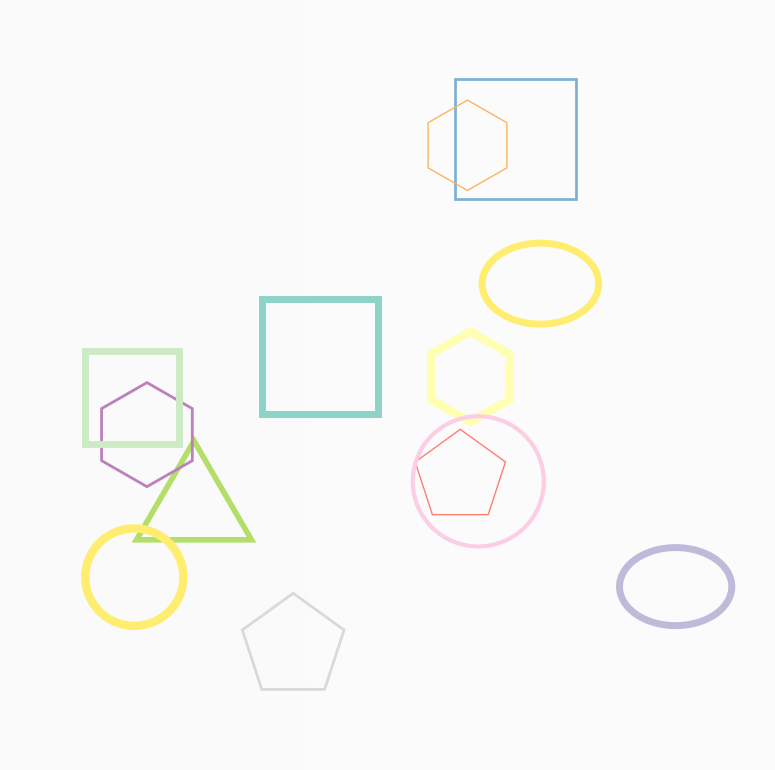[{"shape": "square", "thickness": 2.5, "radius": 0.37, "center": [0.413, 0.537]}, {"shape": "hexagon", "thickness": 3, "radius": 0.29, "center": [0.607, 0.511]}, {"shape": "oval", "thickness": 2.5, "radius": 0.36, "center": [0.872, 0.238]}, {"shape": "pentagon", "thickness": 0.5, "radius": 0.31, "center": [0.594, 0.381]}, {"shape": "square", "thickness": 1, "radius": 0.39, "center": [0.665, 0.82]}, {"shape": "hexagon", "thickness": 0.5, "radius": 0.29, "center": [0.603, 0.811]}, {"shape": "triangle", "thickness": 2, "radius": 0.43, "center": [0.25, 0.342]}, {"shape": "circle", "thickness": 1.5, "radius": 0.42, "center": [0.617, 0.375]}, {"shape": "pentagon", "thickness": 1, "radius": 0.34, "center": [0.378, 0.161]}, {"shape": "hexagon", "thickness": 1, "radius": 0.34, "center": [0.19, 0.436]}, {"shape": "square", "thickness": 2.5, "radius": 0.3, "center": [0.17, 0.483]}, {"shape": "circle", "thickness": 3, "radius": 0.32, "center": [0.173, 0.25]}, {"shape": "oval", "thickness": 2.5, "radius": 0.38, "center": [0.697, 0.632]}]